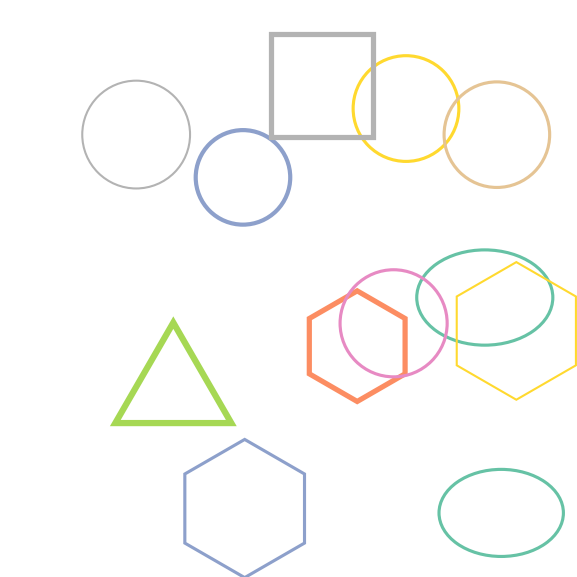[{"shape": "oval", "thickness": 1.5, "radius": 0.59, "center": [0.839, 0.484]}, {"shape": "oval", "thickness": 1.5, "radius": 0.54, "center": [0.868, 0.111]}, {"shape": "hexagon", "thickness": 2.5, "radius": 0.48, "center": [0.619, 0.4]}, {"shape": "circle", "thickness": 2, "radius": 0.41, "center": [0.421, 0.692]}, {"shape": "hexagon", "thickness": 1.5, "radius": 0.6, "center": [0.424, 0.119]}, {"shape": "circle", "thickness": 1.5, "radius": 0.46, "center": [0.682, 0.439]}, {"shape": "triangle", "thickness": 3, "radius": 0.58, "center": [0.3, 0.325]}, {"shape": "circle", "thickness": 1.5, "radius": 0.46, "center": [0.703, 0.811]}, {"shape": "hexagon", "thickness": 1, "radius": 0.6, "center": [0.894, 0.426]}, {"shape": "circle", "thickness": 1.5, "radius": 0.46, "center": [0.86, 0.766]}, {"shape": "circle", "thickness": 1, "radius": 0.47, "center": [0.236, 0.766]}, {"shape": "square", "thickness": 2.5, "radius": 0.44, "center": [0.557, 0.851]}]